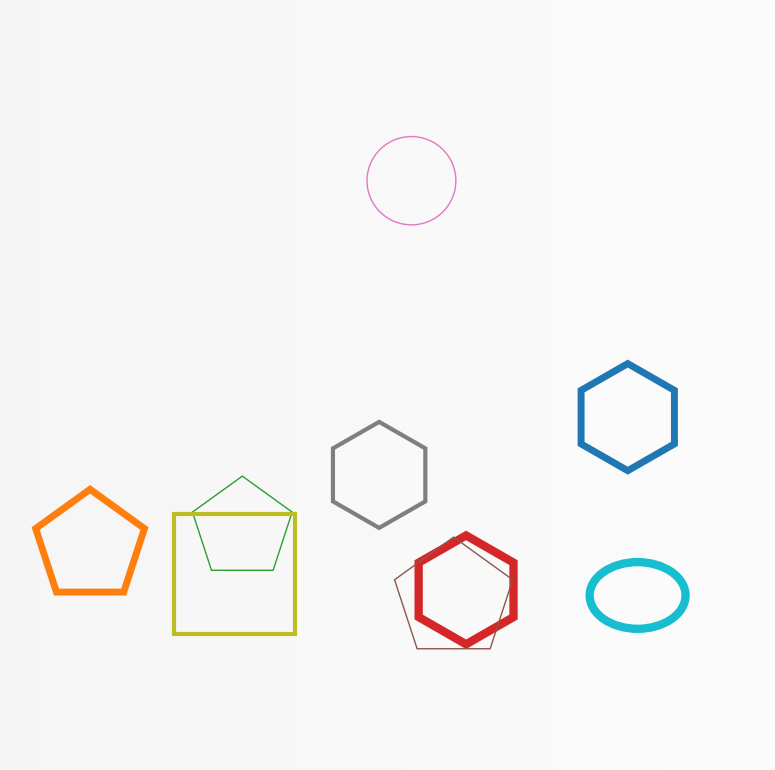[{"shape": "hexagon", "thickness": 2.5, "radius": 0.35, "center": [0.81, 0.458]}, {"shape": "pentagon", "thickness": 2.5, "radius": 0.37, "center": [0.116, 0.291]}, {"shape": "pentagon", "thickness": 0.5, "radius": 0.34, "center": [0.313, 0.314]}, {"shape": "hexagon", "thickness": 3, "radius": 0.35, "center": [0.601, 0.234]}, {"shape": "pentagon", "thickness": 0.5, "radius": 0.4, "center": [0.585, 0.222]}, {"shape": "circle", "thickness": 0.5, "radius": 0.29, "center": [0.531, 0.765]}, {"shape": "hexagon", "thickness": 1.5, "radius": 0.34, "center": [0.489, 0.383]}, {"shape": "square", "thickness": 1.5, "radius": 0.39, "center": [0.303, 0.255]}, {"shape": "oval", "thickness": 3, "radius": 0.31, "center": [0.823, 0.227]}]